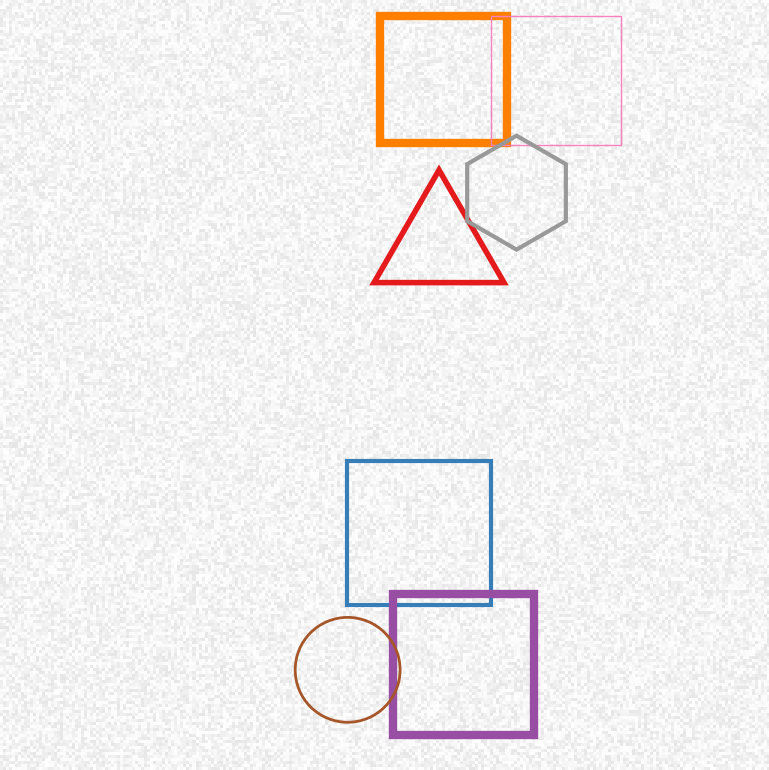[{"shape": "triangle", "thickness": 2, "radius": 0.49, "center": [0.57, 0.682]}, {"shape": "square", "thickness": 1.5, "radius": 0.47, "center": [0.544, 0.308]}, {"shape": "square", "thickness": 3, "radius": 0.46, "center": [0.602, 0.137]}, {"shape": "square", "thickness": 3, "radius": 0.41, "center": [0.576, 0.897]}, {"shape": "circle", "thickness": 1, "radius": 0.34, "center": [0.451, 0.13]}, {"shape": "square", "thickness": 0.5, "radius": 0.42, "center": [0.722, 0.896]}, {"shape": "hexagon", "thickness": 1.5, "radius": 0.37, "center": [0.671, 0.75]}]